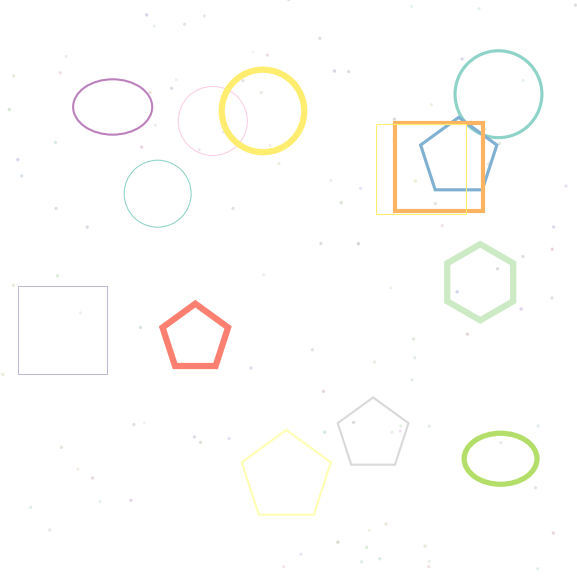[{"shape": "circle", "thickness": 1.5, "radius": 0.38, "center": [0.863, 0.836]}, {"shape": "circle", "thickness": 0.5, "radius": 0.29, "center": [0.273, 0.664]}, {"shape": "pentagon", "thickness": 1, "radius": 0.41, "center": [0.496, 0.174]}, {"shape": "square", "thickness": 0.5, "radius": 0.38, "center": [0.108, 0.428]}, {"shape": "pentagon", "thickness": 3, "radius": 0.3, "center": [0.338, 0.414]}, {"shape": "pentagon", "thickness": 1.5, "radius": 0.35, "center": [0.794, 0.727]}, {"shape": "square", "thickness": 2, "radius": 0.38, "center": [0.761, 0.71]}, {"shape": "oval", "thickness": 2.5, "radius": 0.32, "center": [0.867, 0.205]}, {"shape": "circle", "thickness": 0.5, "radius": 0.3, "center": [0.368, 0.79]}, {"shape": "pentagon", "thickness": 1, "radius": 0.32, "center": [0.646, 0.247]}, {"shape": "oval", "thickness": 1, "radius": 0.34, "center": [0.195, 0.814]}, {"shape": "hexagon", "thickness": 3, "radius": 0.33, "center": [0.832, 0.51]}, {"shape": "circle", "thickness": 3, "radius": 0.36, "center": [0.455, 0.807]}, {"shape": "square", "thickness": 0.5, "radius": 0.39, "center": [0.728, 0.707]}]